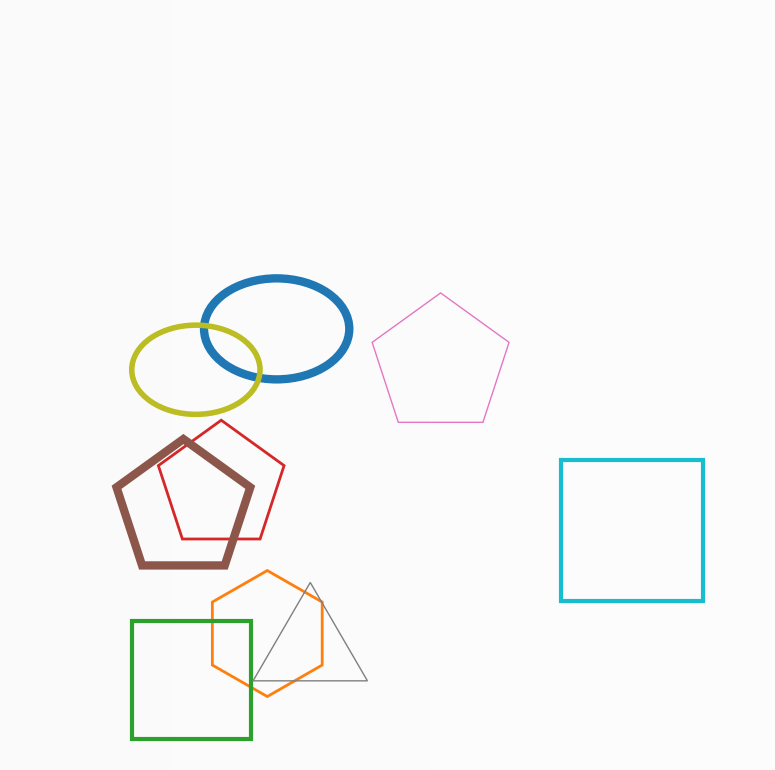[{"shape": "oval", "thickness": 3, "radius": 0.47, "center": [0.357, 0.573]}, {"shape": "hexagon", "thickness": 1, "radius": 0.41, "center": [0.345, 0.177]}, {"shape": "square", "thickness": 1.5, "radius": 0.38, "center": [0.247, 0.117]}, {"shape": "pentagon", "thickness": 1, "radius": 0.43, "center": [0.285, 0.369]}, {"shape": "pentagon", "thickness": 3, "radius": 0.45, "center": [0.237, 0.339]}, {"shape": "pentagon", "thickness": 0.5, "radius": 0.46, "center": [0.569, 0.527]}, {"shape": "triangle", "thickness": 0.5, "radius": 0.43, "center": [0.4, 0.158]}, {"shape": "oval", "thickness": 2, "radius": 0.41, "center": [0.253, 0.52]}, {"shape": "square", "thickness": 1.5, "radius": 0.46, "center": [0.816, 0.311]}]